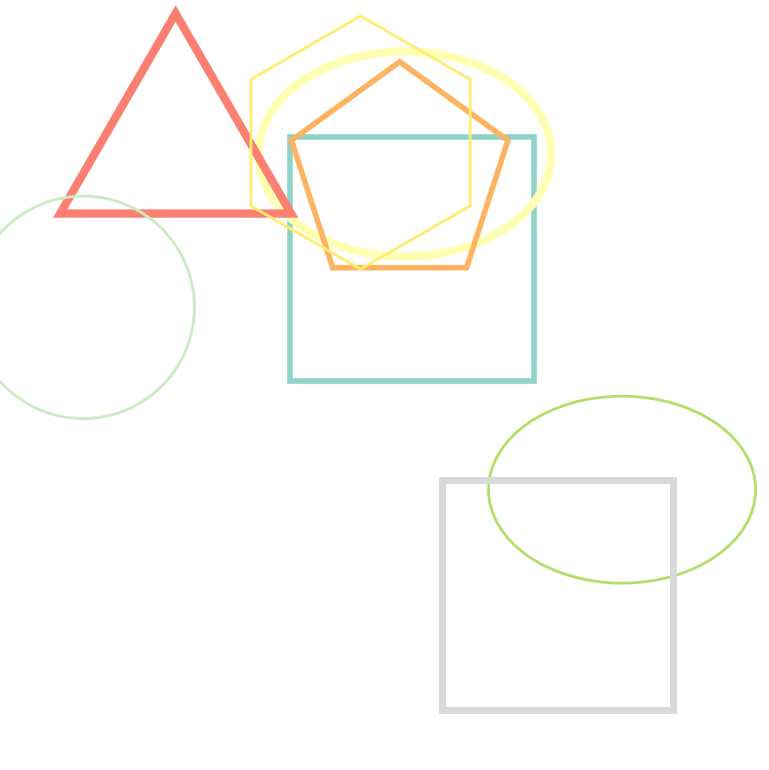[{"shape": "square", "thickness": 2, "radius": 0.79, "center": [0.535, 0.664]}, {"shape": "oval", "thickness": 3, "radius": 0.95, "center": [0.526, 0.8]}, {"shape": "triangle", "thickness": 3, "radius": 0.87, "center": [0.228, 0.809]}, {"shape": "pentagon", "thickness": 2, "radius": 0.74, "center": [0.519, 0.772]}, {"shape": "oval", "thickness": 1, "radius": 0.87, "center": [0.808, 0.364]}, {"shape": "square", "thickness": 2.5, "radius": 0.75, "center": [0.724, 0.227]}, {"shape": "circle", "thickness": 1, "radius": 0.72, "center": [0.108, 0.601]}, {"shape": "hexagon", "thickness": 1, "radius": 0.82, "center": [0.468, 0.815]}]